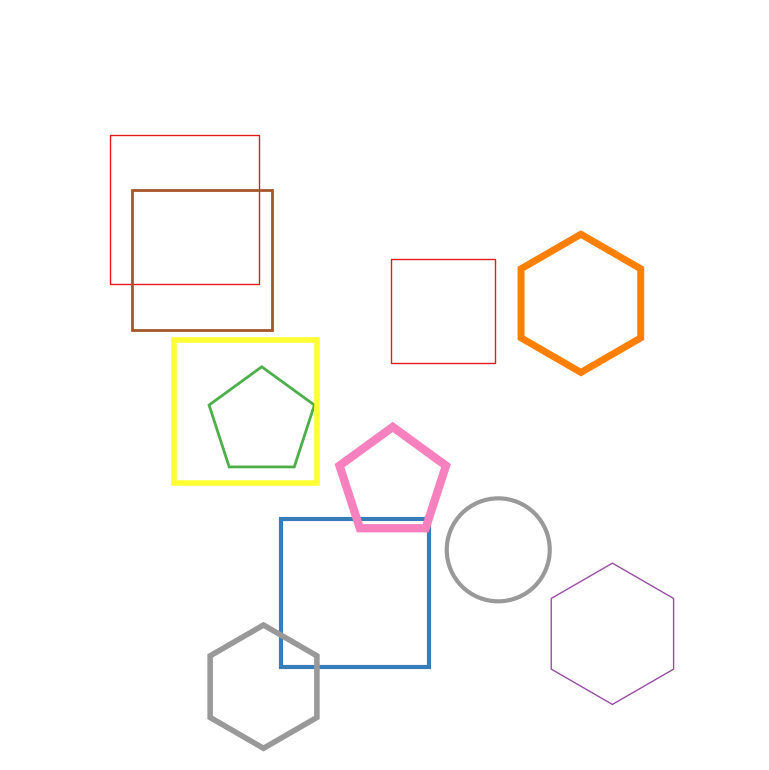[{"shape": "square", "thickness": 0.5, "radius": 0.34, "center": [0.576, 0.596]}, {"shape": "square", "thickness": 0.5, "radius": 0.48, "center": [0.24, 0.728]}, {"shape": "square", "thickness": 1.5, "radius": 0.48, "center": [0.462, 0.23]}, {"shape": "pentagon", "thickness": 1, "radius": 0.36, "center": [0.34, 0.452]}, {"shape": "hexagon", "thickness": 0.5, "radius": 0.46, "center": [0.795, 0.177]}, {"shape": "hexagon", "thickness": 2.5, "radius": 0.45, "center": [0.754, 0.606]}, {"shape": "square", "thickness": 2, "radius": 0.46, "center": [0.319, 0.465]}, {"shape": "square", "thickness": 1, "radius": 0.45, "center": [0.262, 0.663]}, {"shape": "pentagon", "thickness": 3, "radius": 0.36, "center": [0.51, 0.373]}, {"shape": "hexagon", "thickness": 2, "radius": 0.4, "center": [0.342, 0.108]}, {"shape": "circle", "thickness": 1.5, "radius": 0.33, "center": [0.647, 0.286]}]